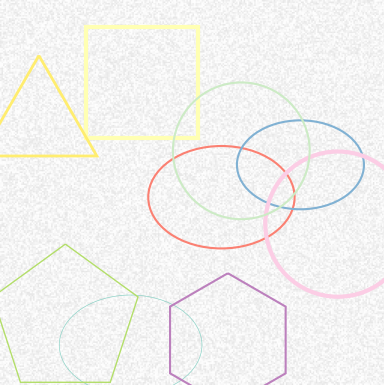[{"shape": "oval", "thickness": 0.5, "radius": 0.93, "center": [0.339, 0.104]}, {"shape": "square", "thickness": 3, "radius": 0.72, "center": [0.369, 0.786]}, {"shape": "oval", "thickness": 1.5, "radius": 0.95, "center": [0.575, 0.488]}, {"shape": "oval", "thickness": 1.5, "radius": 0.82, "center": [0.78, 0.572]}, {"shape": "pentagon", "thickness": 1, "radius": 0.99, "center": [0.17, 0.168]}, {"shape": "circle", "thickness": 3, "radius": 0.94, "center": [0.878, 0.418]}, {"shape": "hexagon", "thickness": 1.5, "radius": 0.87, "center": [0.592, 0.117]}, {"shape": "circle", "thickness": 1.5, "radius": 0.89, "center": [0.627, 0.608]}, {"shape": "triangle", "thickness": 2, "radius": 0.87, "center": [0.101, 0.682]}]